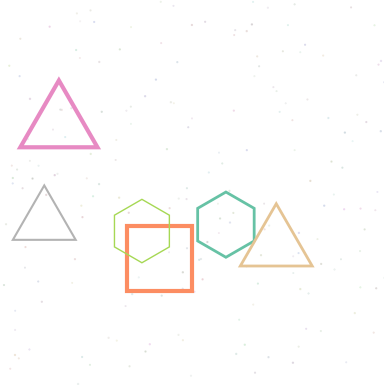[{"shape": "hexagon", "thickness": 2, "radius": 0.42, "center": [0.587, 0.416]}, {"shape": "square", "thickness": 3, "radius": 0.42, "center": [0.415, 0.329]}, {"shape": "triangle", "thickness": 3, "radius": 0.58, "center": [0.153, 0.675]}, {"shape": "hexagon", "thickness": 1, "radius": 0.41, "center": [0.369, 0.4]}, {"shape": "triangle", "thickness": 2, "radius": 0.54, "center": [0.718, 0.363]}, {"shape": "triangle", "thickness": 1.5, "radius": 0.47, "center": [0.115, 0.424]}]